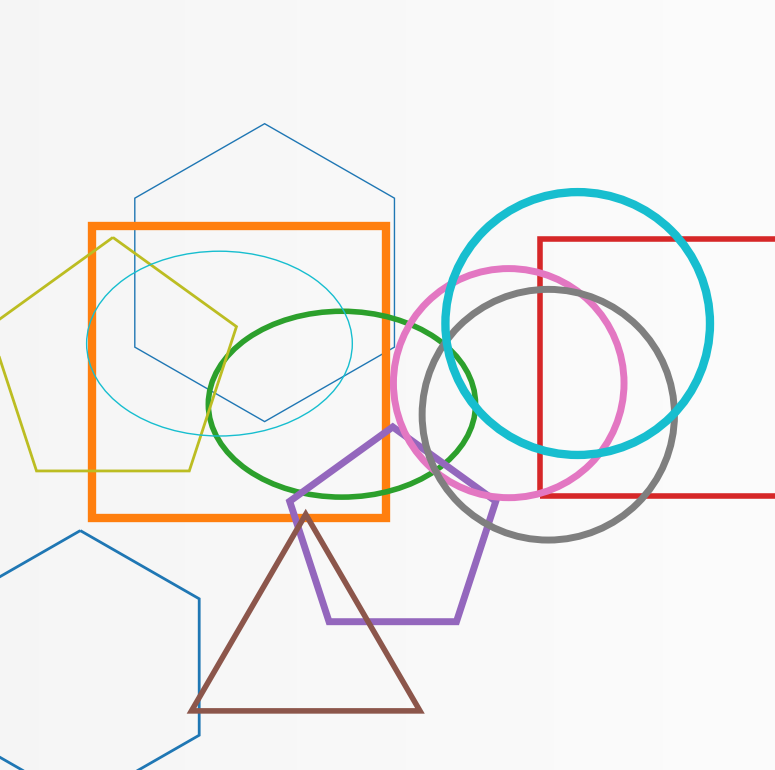[{"shape": "hexagon", "thickness": 0.5, "radius": 0.97, "center": [0.341, 0.646]}, {"shape": "hexagon", "thickness": 1, "radius": 0.89, "center": [0.104, 0.134]}, {"shape": "square", "thickness": 3, "radius": 0.95, "center": [0.308, 0.517]}, {"shape": "oval", "thickness": 2, "radius": 0.86, "center": [0.441, 0.475]}, {"shape": "square", "thickness": 2, "radius": 0.83, "center": [0.863, 0.523]}, {"shape": "pentagon", "thickness": 2.5, "radius": 0.7, "center": [0.507, 0.306]}, {"shape": "triangle", "thickness": 2, "radius": 0.85, "center": [0.394, 0.162]}, {"shape": "circle", "thickness": 2.5, "radius": 0.74, "center": [0.656, 0.502]}, {"shape": "circle", "thickness": 2.5, "radius": 0.81, "center": [0.707, 0.461]}, {"shape": "pentagon", "thickness": 1, "radius": 0.84, "center": [0.146, 0.524]}, {"shape": "oval", "thickness": 0.5, "radius": 0.86, "center": [0.283, 0.554]}, {"shape": "circle", "thickness": 3, "radius": 0.85, "center": [0.745, 0.58]}]